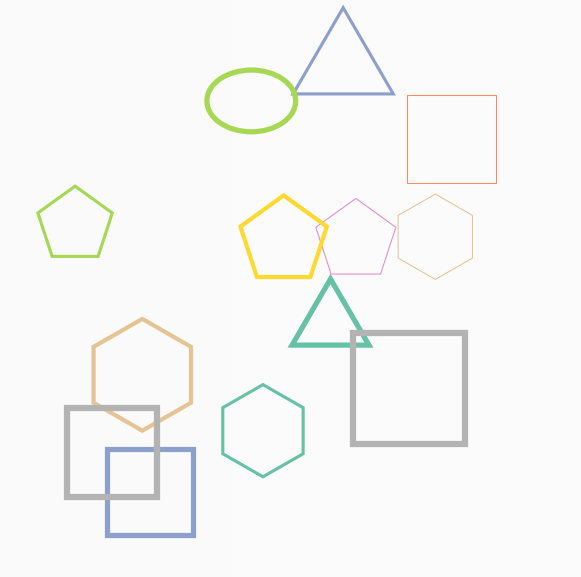[{"shape": "hexagon", "thickness": 1.5, "radius": 0.4, "center": [0.452, 0.253]}, {"shape": "triangle", "thickness": 2.5, "radius": 0.38, "center": [0.569, 0.44]}, {"shape": "square", "thickness": 0.5, "radius": 0.38, "center": [0.777, 0.759]}, {"shape": "square", "thickness": 2.5, "radius": 0.37, "center": [0.258, 0.147]}, {"shape": "triangle", "thickness": 1.5, "radius": 0.5, "center": [0.59, 0.886]}, {"shape": "pentagon", "thickness": 0.5, "radius": 0.36, "center": [0.612, 0.583]}, {"shape": "oval", "thickness": 2.5, "radius": 0.38, "center": [0.432, 0.824]}, {"shape": "pentagon", "thickness": 1.5, "radius": 0.34, "center": [0.129, 0.61]}, {"shape": "pentagon", "thickness": 2, "radius": 0.39, "center": [0.488, 0.583]}, {"shape": "hexagon", "thickness": 0.5, "radius": 0.37, "center": [0.749, 0.589]}, {"shape": "hexagon", "thickness": 2, "radius": 0.48, "center": [0.245, 0.35]}, {"shape": "square", "thickness": 3, "radius": 0.48, "center": [0.704, 0.326]}, {"shape": "square", "thickness": 3, "radius": 0.39, "center": [0.192, 0.215]}]